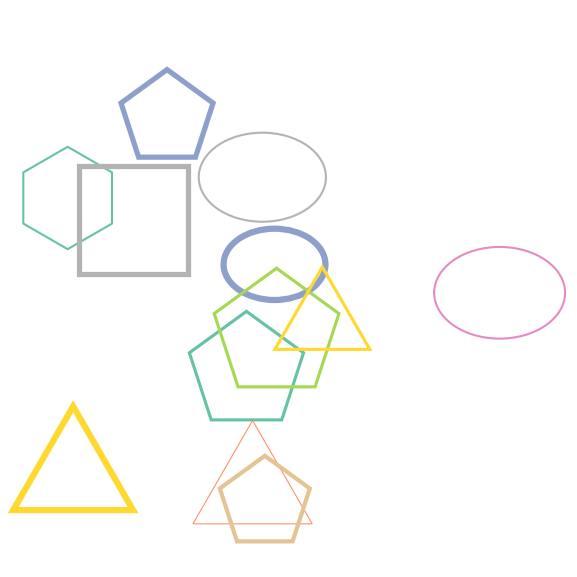[{"shape": "hexagon", "thickness": 1, "radius": 0.44, "center": [0.117, 0.656]}, {"shape": "pentagon", "thickness": 1.5, "radius": 0.52, "center": [0.427, 0.356]}, {"shape": "triangle", "thickness": 0.5, "radius": 0.6, "center": [0.437, 0.152]}, {"shape": "pentagon", "thickness": 2.5, "radius": 0.42, "center": [0.289, 0.795]}, {"shape": "oval", "thickness": 3, "radius": 0.44, "center": [0.475, 0.541]}, {"shape": "oval", "thickness": 1, "radius": 0.57, "center": [0.865, 0.492]}, {"shape": "pentagon", "thickness": 1.5, "radius": 0.57, "center": [0.479, 0.421]}, {"shape": "triangle", "thickness": 1.5, "radius": 0.47, "center": [0.558, 0.442]}, {"shape": "triangle", "thickness": 3, "radius": 0.6, "center": [0.127, 0.176]}, {"shape": "pentagon", "thickness": 2, "radius": 0.41, "center": [0.459, 0.128]}, {"shape": "square", "thickness": 2.5, "radius": 0.47, "center": [0.231, 0.618]}, {"shape": "oval", "thickness": 1, "radius": 0.55, "center": [0.454, 0.692]}]